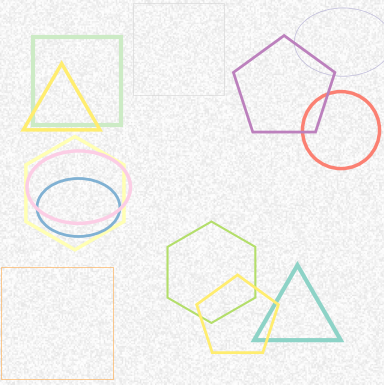[{"shape": "triangle", "thickness": 3, "radius": 0.65, "center": [0.773, 0.181]}, {"shape": "hexagon", "thickness": 2.5, "radius": 0.74, "center": [0.195, 0.498]}, {"shape": "oval", "thickness": 0.5, "radius": 0.63, "center": [0.891, 0.891]}, {"shape": "circle", "thickness": 2.5, "radius": 0.5, "center": [0.886, 0.662]}, {"shape": "oval", "thickness": 2, "radius": 0.54, "center": [0.204, 0.461]}, {"shape": "square", "thickness": 0.5, "radius": 0.72, "center": [0.148, 0.161]}, {"shape": "hexagon", "thickness": 1.5, "radius": 0.66, "center": [0.549, 0.293]}, {"shape": "oval", "thickness": 2.5, "radius": 0.67, "center": [0.204, 0.514]}, {"shape": "square", "thickness": 0.5, "radius": 0.59, "center": [0.464, 0.872]}, {"shape": "pentagon", "thickness": 2, "radius": 0.69, "center": [0.738, 0.769]}, {"shape": "square", "thickness": 3, "radius": 0.57, "center": [0.2, 0.789]}, {"shape": "triangle", "thickness": 2.5, "radius": 0.57, "center": [0.16, 0.72]}, {"shape": "pentagon", "thickness": 2, "radius": 0.56, "center": [0.617, 0.174]}]